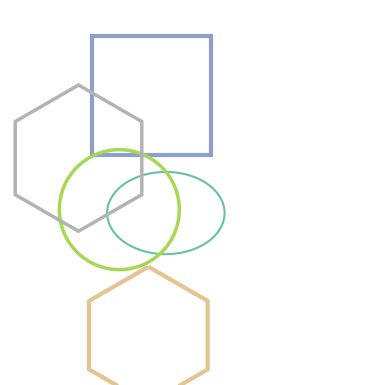[{"shape": "oval", "thickness": 1.5, "radius": 0.76, "center": [0.431, 0.447]}, {"shape": "square", "thickness": 3, "radius": 0.78, "center": [0.393, 0.752]}, {"shape": "circle", "thickness": 2.5, "radius": 0.78, "center": [0.31, 0.455]}, {"shape": "hexagon", "thickness": 3, "radius": 0.89, "center": [0.385, 0.129]}, {"shape": "hexagon", "thickness": 2.5, "radius": 0.95, "center": [0.204, 0.589]}]